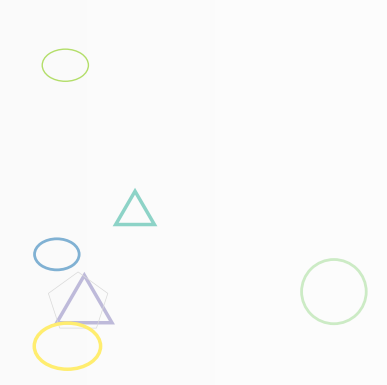[{"shape": "triangle", "thickness": 2.5, "radius": 0.29, "center": [0.348, 0.446]}, {"shape": "triangle", "thickness": 2.5, "radius": 0.41, "center": [0.218, 0.203]}, {"shape": "oval", "thickness": 2, "radius": 0.29, "center": [0.147, 0.339]}, {"shape": "oval", "thickness": 1, "radius": 0.3, "center": [0.169, 0.831]}, {"shape": "pentagon", "thickness": 0.5, "radius": 0.4, "center": [0.202, 0.213]}, {"shape": "circle", "thickness": 2, "radius": 0.42, "center": [0.862, 0.243]}, {"shape": "oval", "thickness": 2.5, "radius": 0.43, "center": [0.174, 0.101]}]